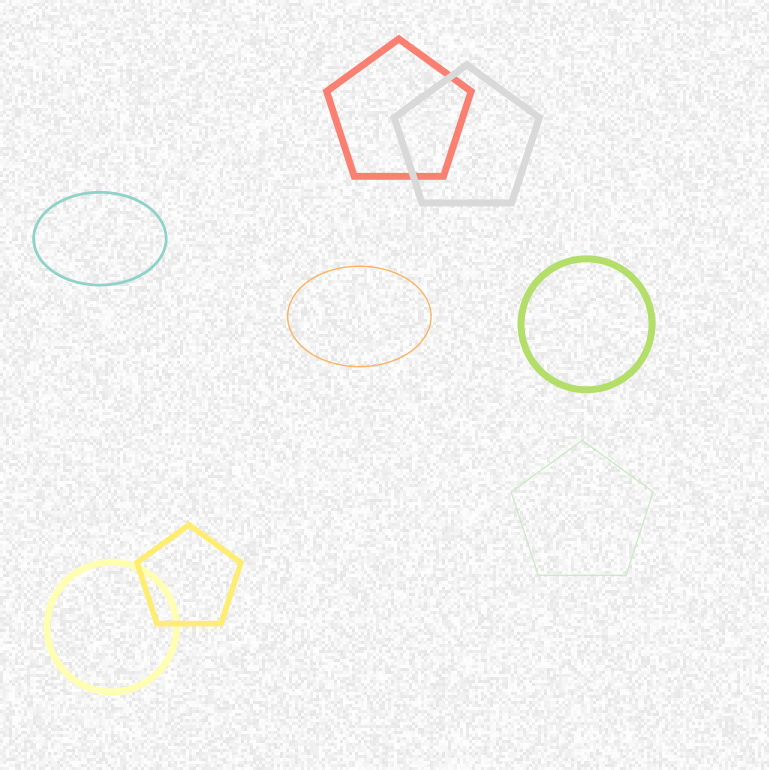[{"shape": "oval", "thickness": 1, "radius": 0.43, "center": [0.13, 0.69]}, {"shape": "circle", "thickness": 2.5, "radius": 0.42, "center": [0.145, 0.186]}, {"shape": "pentagon", "thickness": 2.5, "radius": 0.49, "center": [0.518, 0.851]}, {"shape": "oval", "thickness": 0.5, "radius": 0.47, "center": [0.467, 0.589]}, {"shape": "circle", "thickness": 2.5, "radius": 0.43, "center": [0.762, 0.579]}, {"shape": "pentagon", "thickness": 2.5, "radius": 0.5, "center": [0.606, 0.817]}, {"shape": "pentagon", "thickness": 0.5, "radius": 0.48, "center": [0.756, 0.331]}, {"shape": "pentagon", "thickness": 2, "radius": 0.35, "center": [0.245, 0.248]}]